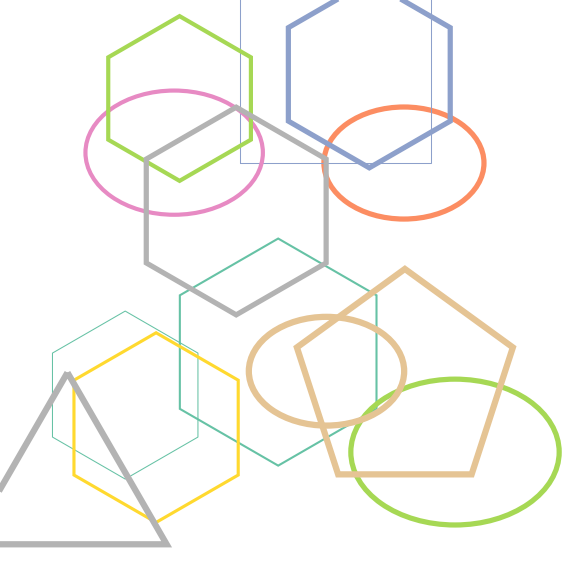[{"shape": "hexagon", "thickness": 1, "radius": 0.98, "center": [0.482, 0.389]}, {"shape": "hexagon", "thickness": 0.5, "radius": 0.73, "center": [0.217, 0.315]}, {"shape": "oval", "thickness": 2.5, "radius": 0.69, "center": [0.699, 0.717]}, {"shape": "hexagon", "thickness": 2.5, "radius": 0.81, "center": [0.639, 0.87]}, {"shape": "square", "thickness": 0.5, "radius": 0.83, "center": [0.581, 0.882]}, {"shape": "oval", "thickness": 2, "radius": 0.77, "center": [0.302, 0.735]}, {"shape": "oval", "thickness": 2.5, "radius": 0.9, "center": [0.788, 0.216]}, {"shape": "hexagon", "thickness": 2, "radius": 0.71, "center": [0.311, 0.829]}, {"shape": "hexagon", "thickness": 1.5, "radius": 0.82, "center": [0.27, 0.259]}, {"shape": "pentagon", "thickness": 3, "radius": 0.98, "center": [0.701, 0.337]}, {"shape": "oval", "thickness": 3, "radius": 0.67, "center": [0.565, 0.356]}, {"shape": "hexagon", "thickness": 2.5, "radius": 0.9, "center": [0.409, 0.634]}, {"shape": "triangle", "thickness": 3, "radius": 0.99, "center": [0.117, 0.156]}]